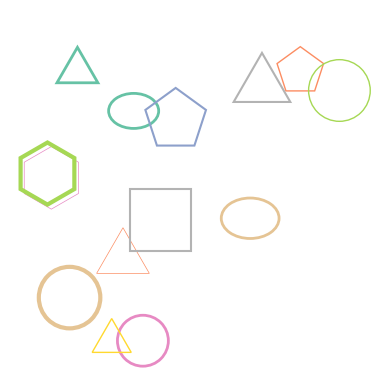[{"shape": "triangle", "thickness": 2, "radius": 0.31, "center": [0.201, 0.816]}, {"shape": "oval", "thickness": 2, "radius": 0.33, "center": [0.347, 0.712]}, {"shape": "pentagon", "thickness": 1, "radius": 0.32, "center": [0.78, 0.815]}, {"shape": "triangle", "thickness": 0.5, "radius": 0.4, "center": [0.319, 0.329]}, {"shape": "pentagon", "thickness": 1.5, "radius": 0.41, "center": [0.456, 0.689]}, {"shape": "hexagon", "thickness": 0.5, "radius": 0.41, "center": [0.133, 0.538]}, {"shape": "circle", "thickness": 2, "radius": 0.33, "center": [0.371, 0.115]}, {"shape": "circle", "thickness": 1, "radius": 0.4, "center": [0.882, 0.765]}, {"shape": "hexagon", "thickness": 3, "radius": 0.4, "center": [0.123, 0.549]}, {"shape": "triangle", "thickness": 1, "radius": 0.29, "center": [0.29, 0.114]}, {"shape": "oval", "thickness": 2, "radius": 0.38, "center": [0.65, 0.433]}, {"shape": "circle", "thickness": 3, "radius": 0.4, "center": [0.181, 0.227]}, {"shape": "triangle", "thickness": 1.5, "radius": 0.42, "center": [0.68, 0.778]}, {"shape": "square", "thickness": 1.5, "radius": 0.4, "center": [0.417, 0.428]}]